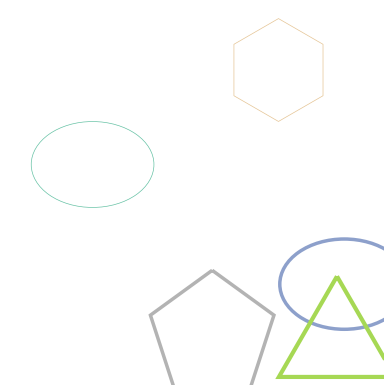[{"shape": "oval", "thickness": 0.5, "radius": 0.8, "center": [0.24, 0.573]}, {"shape": "oval", "thickness": 2.5, "radius": 0.84, "center": [0.894, 0.262]}, {"shape": "triangle", "thickness": 3, "radius": 0.87, "center": [0.875, 0.108]}, {"shape": "hexagon", "thickness": 0.5, "radius": 0.67, "center": [0.723, 0.818]}, {"shape": "pentagon", "thickness": 2.5, "radius": 0.84, "center": [0.551, 0.129]}]